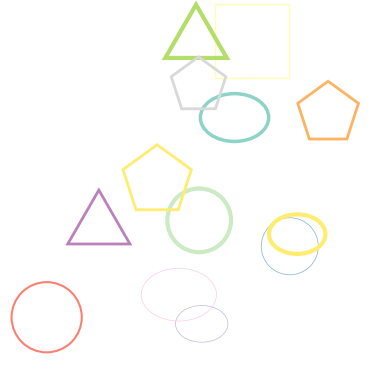[{"shape": "oval", "thickness": 2.5, "radius": 0.44, "center": [0.609, 0.695]}, {"shape": "square", "thickness": 1, "radius": 0.48, "center": [0.655, 0.894]}, {"shape": "oval", "thickness": 0.5, "radius": 0.34, "center": [0.524, 0.159]}, {"shape": "circle", "thickness": 1.5, "radius": 0.46, "center": [0.121, 0.176]}, {"shape": "circle", "thickness": 0.5, "radius": 0.37, "center": [0.753, 0.36]}, {"shape": "pentagon", "thickness": 2, "radius": 0.41, "center": [0.852, 0.706]}, {"shape": "triangle", "thickness": 3, "radius": 0.46, "center": [0.509, 0.896]}, {"shape": "oval", "thickness": 0.5, "radius": 0.49, "center": [0.465, 0.235]}, {"shape": "pentagon", "thickness": 2, "radius": 0.37, "center": [0.516, 0.778]}, {"shape": "triangle", "thickness": 2, "radius": 0.47, "center": [0.257, 0.413]}, {"shape": "circle", "thickness": 3, "radius": 0.41, "center": [0.517, 0.428]}, {"shape": "oval", "thickness": 3, "radius": 0.37, "center": [0.772, 0.392]}, {"shape": "pentagon", "thickness": 2, "radius": 0.47, "center": [0.408, 0.531]}]